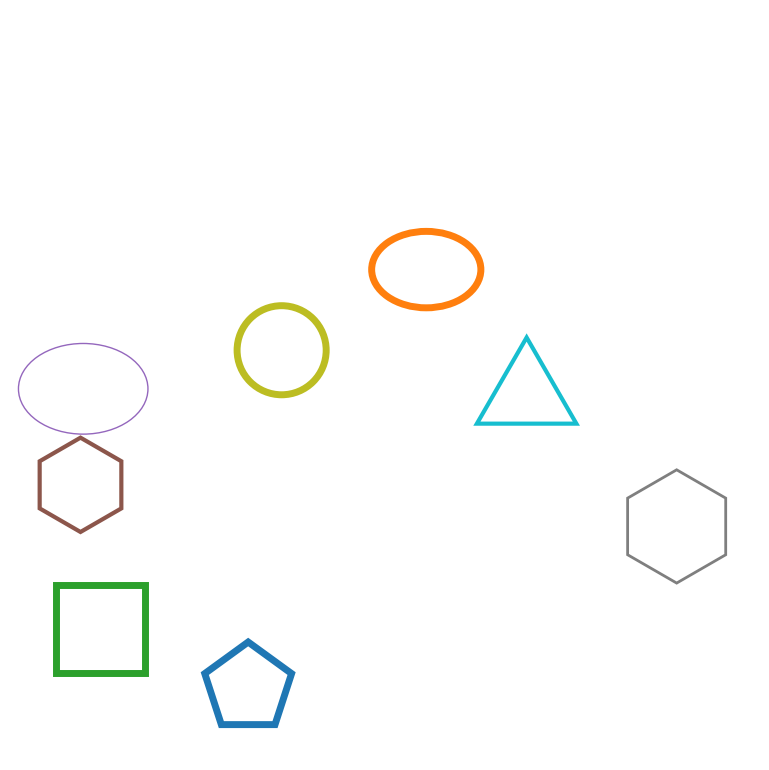[{"shape": "pentagon", "thickness": 2.5, "radius": 0.3, "center": [0.322, 0.107]}, {"shape": "oval", "thickness": 2.5, "radius": 0.35, "center": [0.554, 0.65]}, {"shape": "square", "thickness": 2.5, "radius": 0.29, "center": [0.131, 0.183]}, {"shape": "oval", "thickness": 0.5, "radius": 0.42, "center": [0.108, 0.495]}, {"shape": "hexagon", "thickness": 1.5, "radius": 0.31, "center": [0.105, 0.37]}, {"shape": "hexagon", "thickness": 1, "radius": 0.37, "center": [0.879, 0.316]}, {"shape": "circle", "thickness": 2.5, "radius": 0.29, "center": [0.366, 0.545]}, {"shape": "triangle", "thickness": 1.5, "radius": 0.37, "center": [0.684, 0.487]}]